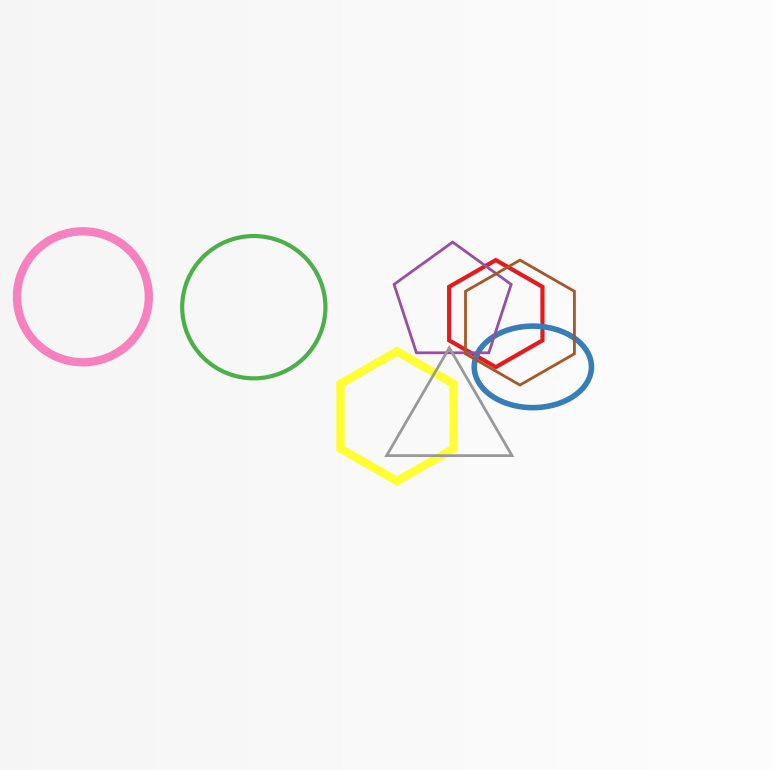[{"shape": "hexagon", "thickness": 1.5, "radius": 0.35, "center": [0.64, 0.593]}, {"shape": "oval", "thickness": 2, "radius": 0.38, "center": [0.688, 0.524]}, {"shape": "circle", "thickness": 1.5, "radius": 0.46, "center": [0.327, 0.601]}, {"shape": "pentagon", "thickness": 1, "radius": 0.4, "center": [0.584, 0.606]}, {"shape": "hexagon", "thickness": 3, "radius": 0.42, "center": [0.512, 0.459]}, {"shape": "hexagon", "thickness": 1, "radius": 0.41, "center": [0.671, 0.581]}, {"shape": "circle", "thickness": 3, "radius": 0.43, "center": [0.107, 0.615]}, {"shape": "triangle", "thickness": 1, "radius": 0.47, "center": [0.58, 0.455]}]